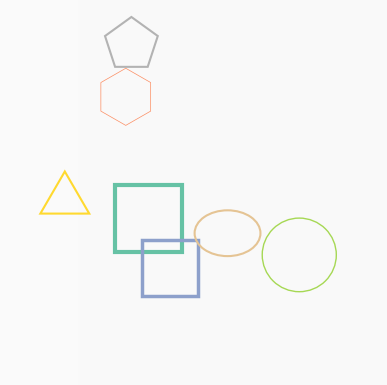[{"shape": "square", "thickness": 3, "radius": 0.43, "center": [0.384, 0.432]}, {"shape": "hexagon", "thickness": 0.5, "radius": 0.37, "center": [0.325, 0.749]}, {"shape": "square", "thickness": 2.5, "radius": 0.36, "center": [0.438, 0.304]}, {"shape": "circle", "thickness": 1, "radius": 0.48, "center": [0.772, 0.338]}, {"shape": "triangle", "thickness": 1.5, "radius": 0.36, "center": [0.167, 0.482]}, {"shape": "oval", "thickness": 1.5, "radius": 0.42, "center": [0.587, 0.394]}, {"shape": "pentagon", "thickness": 1.5, "radius": 0.36, "center": [0.339, 0.884]}]